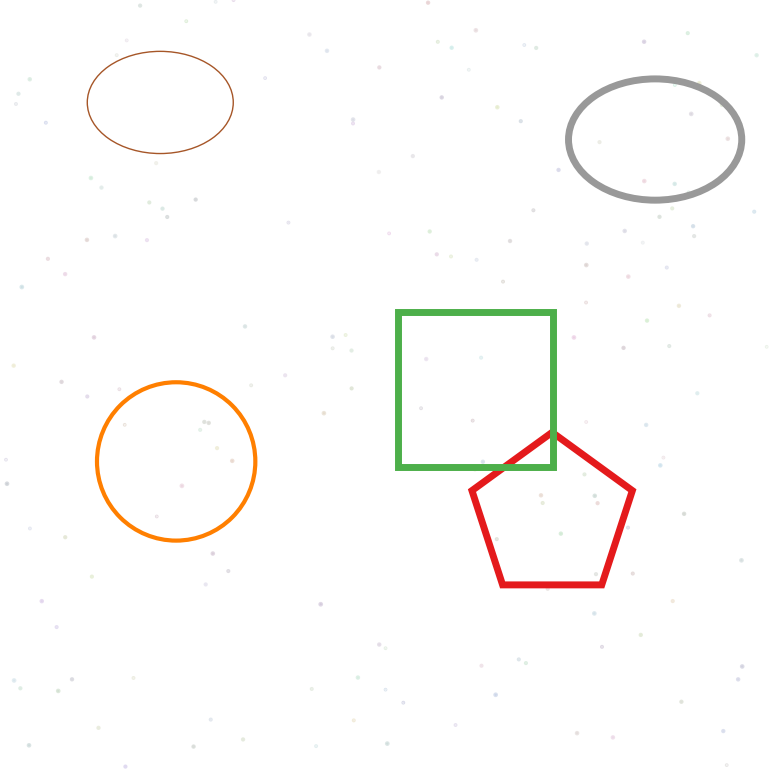[{"shape": "pentagon", "thickness": 2.5, "radius": 0.55, "center": [0.717, 0.329]}, {"shape": "square", "thickness": 2.5, "radius": 0.5, "center": [0.617, 0.494]}, {"shape": "circle", "thickness": 1.5, "radius": 0.51, "center": [0.229, 0.401]}, {"shape": "oval", "thickness": 0.5, "radius": 0.47, "center": [0.208, 0.867]}, {"shape": "oval", "thickness": 2.5, "radius": 0.56, "center": [0.851, 0.819]}]